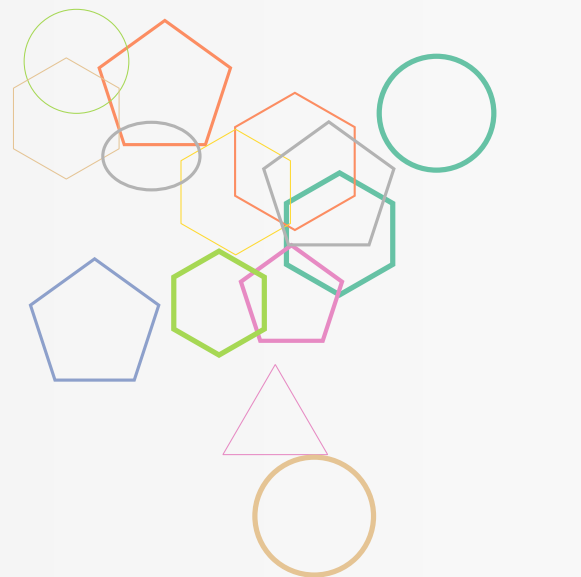[{"shape": "hexagon", "thickness": 2.5, "radius": 0.53, "center": [0.584, 0.594]}, {"shape": "circle", "thickness": 2.5, "radius": 0.49, "center": [0.751, 0.803]}, {"shape": "pentagon", "thickness": 1.5, "radius": 0.59, "center": [0.284, 0.845]}, {"shape": "hexagon", "thickness": 1, "radius": 0.59, "center": [0.507, 0.72]}, {"shape": "pentagon", "thickness": 1.5, "radius": 0.58, "center": [0.163, 0.435]}, {"shape": "pentagon", "thickness": 2, "radius": 0.46, "center": [0.501, 0.483]}, {"shape": "triangle", "thickness": 0.5, "radius": 0.52, "center": [0.474, 0.264]}, {"shape": "circle", "thickness": 0.5, "radius": 0.45, "center": [0.132, 0.893]}, {"shape": "hexagon", "thickness": 2.5, "radius": 0.45, "center": [0.377, 0.474]}, {"shape": "hexagon", "thickness": 0.5, "radius": 0.54, "center": [0.406, 0.666]}, {"shape": "hexagon", "thickness": 0.5, "radius": 0.52, "center": [0.114, 0.794]}, {"shape": "circle", "thickness": 2.5, "radius": 0.51, "center": [0.541, 0.105]}, {"shape": "pentagon", "thickness": 1.5, "radius": 0.59, "center": [0.566, 0.67]}, {"shape": "oval", "thickness": 1.5, "radius": 0.42, "center": [0.26, 0.729]}]